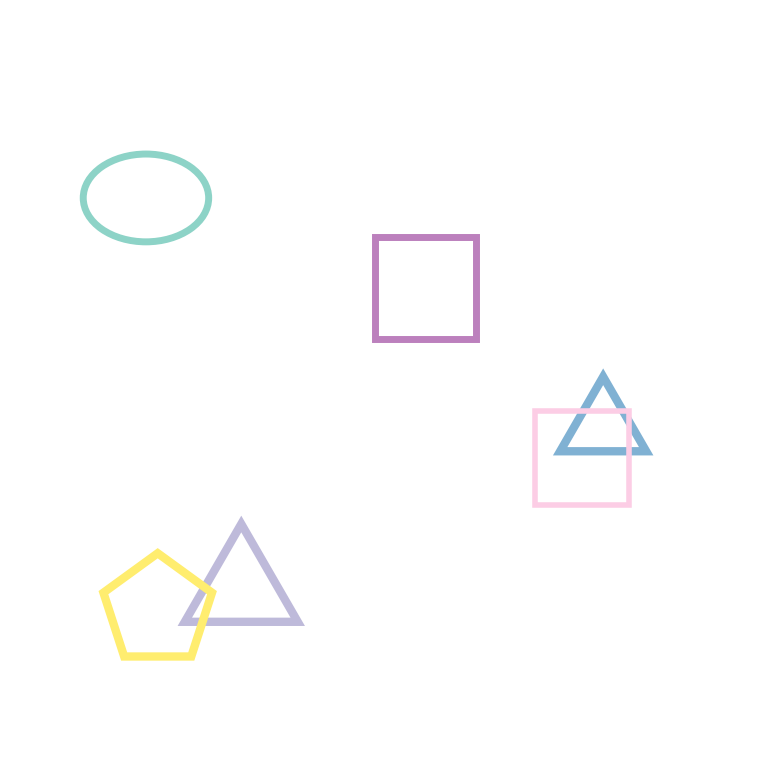[{"shape": "oval", "thickness": 2.5, "radius": 0.41, "center": [0.19, 0.743]}, {"shape": "triangle", "thickness": 3, "radius": 0.42, "center": [0.313, 0.235]}, {"shape": "triangle", "thickness": 3, "radius": 0.32, "center": [0.783, 0.446]}, {"shape": "square", "thickness": 2, "radius": 0.3, "center": [0.756, 0.406]}, {"shape": "square", "thickness": 2.5, "radius": 0.33, "center": [0.552, 0.626]}, {"shape": "pentagon", "thickness": 3, "radius": 0.37, "center": [0.205, 0.207]}]